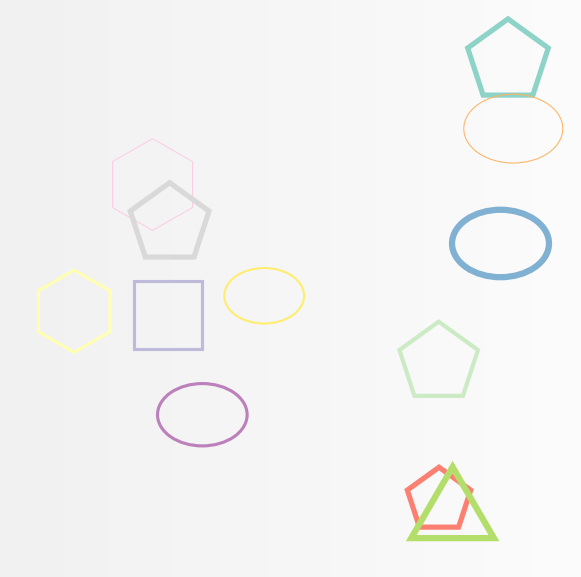[{"shape": "pentagon", "thickness": 2.5, "radius": 0.36, "center": [0.874, 0.893]}, {"shape": "hexagon", "thickness": 1.5, "radius": 0.36, "center": [0.128, 0.46]}, {"shape": "square", "thickness": 1.5, "radius": 0.29, "center": [0.289, 0.453]}, {"shape": "pentagon", "thickness": 2.5, "radius": 0.29, "center": [0.755, 0.133]}, {"shape": "oval", "thickness": 3, "radius": 0.42, "center": [0.861, 0.578]}, {"shape": "oval", "thickness": 0.5, "radius": 0.43, "center": [0.883, 0.776]}, {"shape": "triangle", "thickness": 3, "radius": 0.41, "center": [0.779, 0.108]}, {"shape": "hexagon", "thickness": 0.5, "radius": 0.4, "center": [0.262, 0.68]}, {"shape": "pentagon", "thickness": 2.5, "radius": 0.36, "center": [0.292, 0.612]}, {"shape": "oval", "thickness": 1.5, "radius": 0.39, "center": [0.348, 0.281]}, {"shape": "pentagon", "thickness": 2, "radius": 0.36, "center": [0.755, 0.371]}, {"shape": "oval", "thickness": 1, "radius": 0.34, "center": [0.455, 0.487]}]